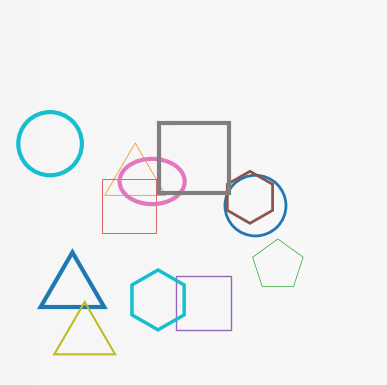[{"shape": "circle", "thickness": 2, "radius": 0.39, "center": [0.659, 0.466]}, {"shape": "triangle", "thickness": 3, "radius": 0.47, "center": [0.187, 0.25]}, {"shape": "triangle", "thickness": 0.5, "radius": 0.45, "center": [0.349, 0.538]}, {"shape": "pentagon", "thickness": 0.5, "radius": 0.34, "center": [0.717, 0.311]}, {"shape": "square", "thickness": 0.5, "radius": 0.35, "center": [0.333, 0.465]}, {"shape": "square", "thickness": 1, "radius": 0.35, "center": [0.525, 0.212]}, {"shape": "hexagon", "thickness": 2, "radius": 0.34, "center": [0.645, 0.488]}, {"shape": "oval", "thickness": 3, "radius": 0.42, "center": [0.393, 0.529]}, {"shape": "square", "thickness": 3, "radius": 0.45, "center": [0.501, 0.589]}, {"shape": "triangle", "thickness": 1.5, "radius": 0.45, "center": [0.219, 0.125]}, {"shape": "circle", "thickness": 3, "radius": 0.41, "center": [0.129, 0.627]}, {"shape": "hexagon", "thickness": 2.5, "radius": 0.39, "center": [0.408, 0.221]}]